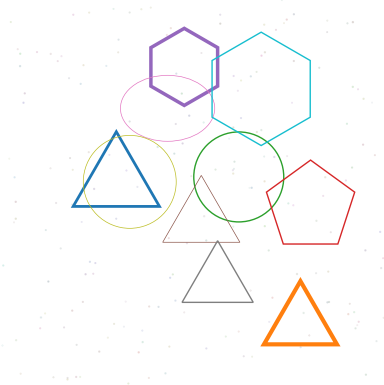[{"shape": "triangle", "thickness": 2, "radius": 0.65, "center": [0.302, 0.529]}, {"shape": "triangle", "thickness": 3, "radius": 0.55, "center": [0.78, 0.16]}, {"shape": "circle", "thickness": 1, "radius": 0.58, "center": [0.62, 0.54]}, {"shape": "pentagon", "thickness": 1, "radius": 0.6, "center": [0.807, 0.464]}, {"shape": "hexagon", "thickness": 2.5, "radius": 0.5, "center": [0.479, 0.826]}, {"shape": "triangle", "thickness": 0.5, "radius": 0.58, "center": [0.523, 0.429]}, {"shape": "oval", "thickness": 0.5, "radius": 0.61, "center": [0.435, 0.719]}, {"shape": "triangle", "thickness": 1, "radius": 0.53, "center": [0.565, 0.268]}, {"shape": "circle", "thickness": 0.5, "radius": 0.6, "center": [0.337, 0.528]}, {"shape": "hexagon", "thickness": 1, "radius": 0.74, "center": [0.678, 0.769]}]